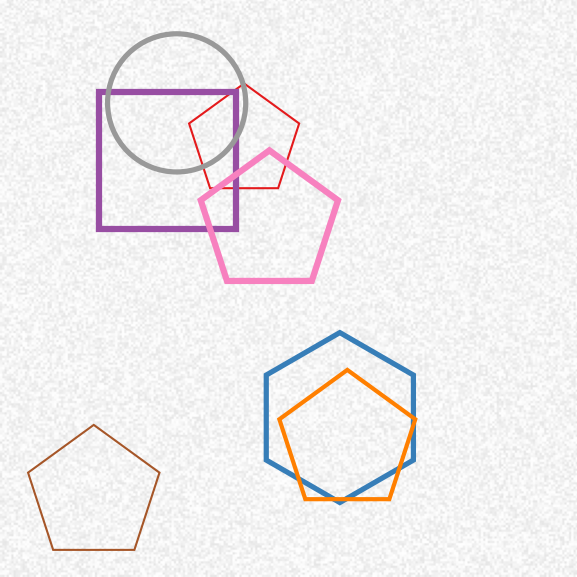[{"shape": "pentagon", "thickness": 1, "radius": 0.5, "center": [0.423, 0.754]}, {"shape": "hexagon", "thickness": 2.5, "radius": 0.74, "center": [0.588, 0.276]}, {"shape": "square", "thickness": 3, "radius": 0.59, "center": [0.29, 0.721]}, {"shape": "pentagon", "thickness": 2, "radius": 0.62, "center": [0.601, 0.235]}, {"shape": "pentagon", "thickness": 1, "radius": 0.6, "center": [0.162, 0.144]}, {"shape": "pentagon", "thickness": 3, "radius": 0.62, "center": [0.466, 0.614]}, {"shape": "circle", "thickness": 2.5, "radius": 0.6, "center": [0.306, 0.821]}]